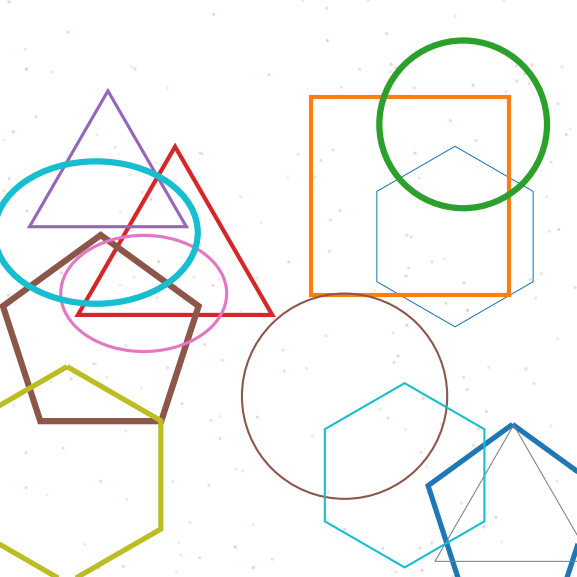[{"shape": "pentagon", "thickness": 2.5, "radius": 0.77, "center": [0.887, 0.111]}, {"shape": "hexagon", "thickness": 0.5, "radius": 0.78, "center": [0.788, 0.59]}, {"shape": "square", "thickness": 2, "radius": 0.86, "center": [0.71, 0.659]}, {"shape": "circle", "thickness": 3, "radius": 0.73, "center": [0.802, 0.784]}, {"shape": "triangle", "thickness": 2, "radius": 0.97, "center": [0.303, 0.551]}, {"shape": "triangle", "thickness": 1.5, "radius": 0.78, "center": [0.187, 0.685]}, {"shape": "circle", "thickness": 1, "radius": 0.89, "center": [0.597, 0.313]}, {"shape": "pentagon", "thickness": 3, "radius": 0.89, "center": [0.174, 0.414]}, {"shape": "oval", "thickness": 1.5, "radius": 0.72, "center": [0.249, 0.491]}, {"shape": "triangle", "thickness": 0.5, "radius": 0.79, "center": [0.889, 0.106]}, {"shape": "hexagon", "thickness": 2.5, "radius": 0.94, "center": [0.116, 0.177]}, {"shape": "hexagon", "thickness": 1, "radius": 0.8, "center": [0.701, 0.176]}, {"shape": "oval", "thickness": 3, "radius": 0.88, "center": [0.166, 0.596]}]